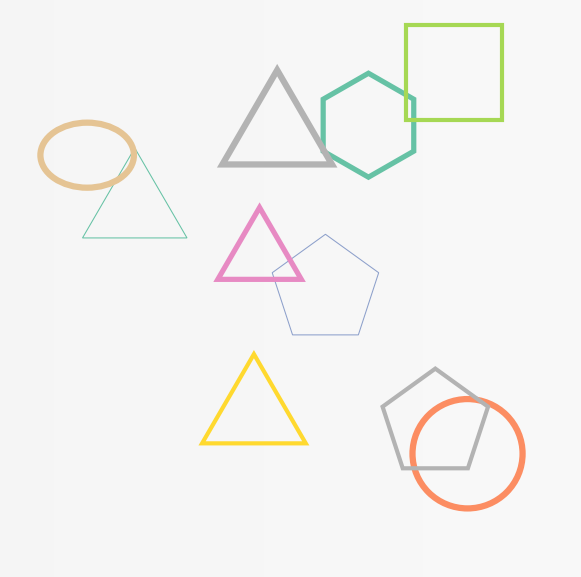[{"shape": "triangle", "thickness": 0.5, "radius": 0.52, "center": [0.232, 0.639]}, {"shape": "hexagon", "thickness": 2.5, "radius": 0.45, "center": [0.634, 0.782]}, {"shape": "circle", "thickness": 3, "radius": 0.47, "center": [0.804, 0.213]}, {"shape": "pentagon", "thickness": 0.5, "radius": 0.48, "center": [0.56, 0.497]}, {"shape": "triangle", "thickness": 2.5, "radius": 0.41, "center": [0.447, 0.557]}, {"shape": "square", "thickness": 2, "radius": 0.41, "center": [0.781, 0.874]}, {"shape": "triangle", "thickness": 2, "radius": 0.51, "center": [0.437, 0.283]}, {"shape": "oval", "thickness": 3, "radius": 0.4, "center": [0.15, 0.73]}, {"shape": "triangle", "thickness": 3, "radius": 0.54, "center": [0.477, 0.769]}, {"shape": "pentagon", "thickness": 2, "radius": 0.48, "center": [0.749, 0.265]}]